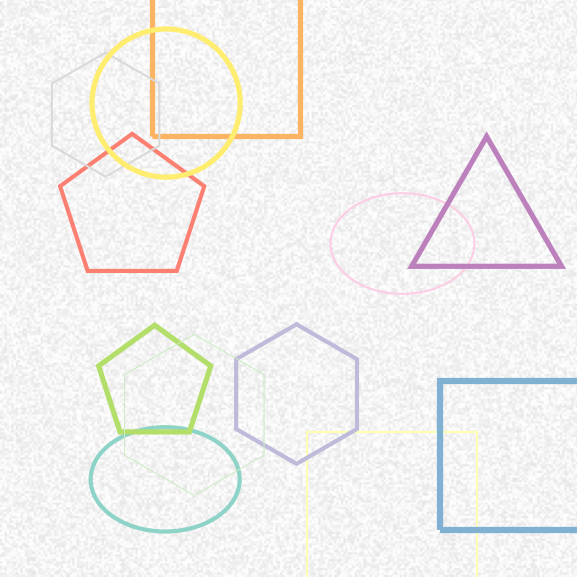[{"shape": "oval", "thickness": 2, "radius": 0.65, "center": [0.286, 0.169]}, {"shape": "square", "thickness": 1, "radius": 0.74, "center": [0.678, 0.103]}, {"shape": "hexagon", "thickness": 2, "radius": 0.6, "center": [0.514, 0.317]}, {"shape": "pentagon", "thickness": 2, "radius": 0.66, "center": [0.229, 0.636]}, {"shape": "square", "thickness": 3, "radius": 0.65, "center": [0.891, 0.211]}, {"shape": "square", "thickness": 2.5, "radius": 0.64, "center": [0.391, 0.892]}, {"shape": "pentagon", "thickness": 2.5, "radius": 0.51, "center": [0.268, 0.334]}, {"shape": "oval", "thickness": 1, "radius": 0.62, "center": [0.697, 0.577]}, {"shape": "hexagon", "thickness": 1, "radius": 0.54, "center": [0.183, 0.801]}, {"shape": "triangle", "thickness": 2.5, "radius": 0.75, "center": [0.843, 0.613]}, {"shape": "hexagon", "thickness": 0.5, "radius": 0.7, "center": [0.336, 0.281]}, {"shape": "circle", "thickness": 2.5, "radius": 0.64, "center": [0.288, 0.821]}]